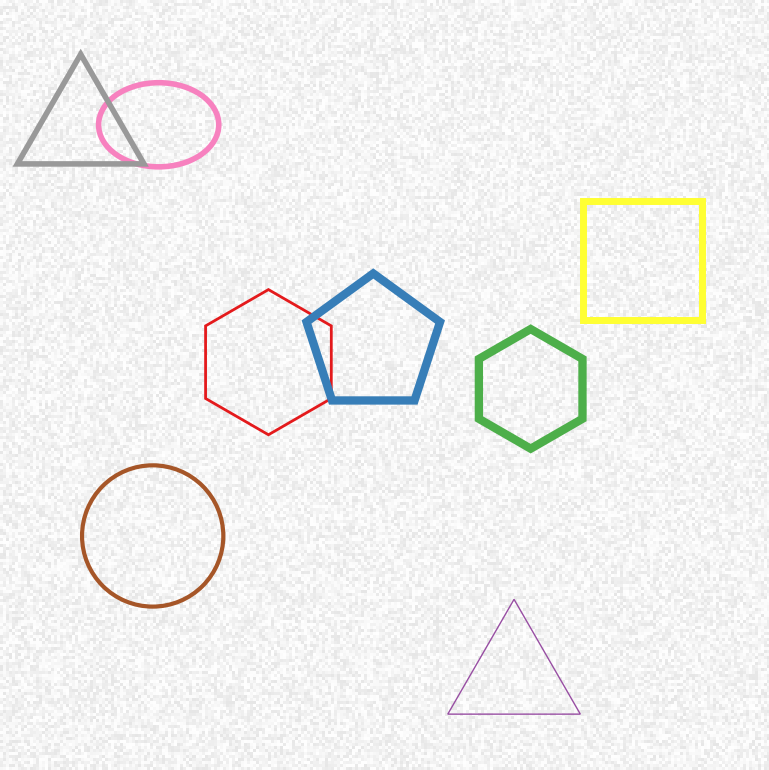[{"shape": "hexagon", "thickness": 1, "radius": 0.47, "center": [0.349, 0.53]}, {"shape": "pentagon", "thickness": 3, "radius": 0.46, "center": [0.485, 0.554]}, {"shape": "hexagon", "thickness": 3, "radius": 0.39, "center": [0.689, 0.495]}, {"shape": "triangle", "thickness": 0.5, "radius": 0.5, "center": [0.668, 0.122]}, {"shape": "square", "thickness": 2.5, "radius": 0.38, "center": [0.834, 0.662]}, {"shape": "circle", "thickness": 1.5, "radius": 0.46, "center": [0.198, 0.304]}, {"shape": "oval", "thickness": 2, "radius": 0.39, "center": [0.206, 0.838]}, {"shape": "triangle", "thickness": 2, "radius": 0.47, "center": [0.105, 0.835]}]